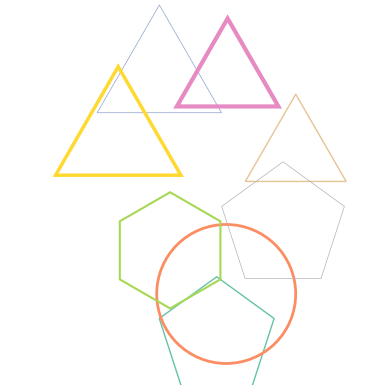[{"shape": "pentagon", "thickness": 1, "radius": 0.78, "center": [0.563, 0.124]}, {"shape": "circle", "thickness": 2, "radius": 0.9, "center": [0.588, 0.236]}, {"shape": "triangle", "thickness": 0.5, "radius": 0.93, "center": [0.414, 0.8]}, {"shape": "triangle", "thickness": 3, "radius": 0.76, "center": [0.591, 0.8]}, {"shape": "hexagon", "thickness": 1.5, "radius": 0.75, "center": [0.442, 0.35]}, {"shape": "triangle", "thickness": 2.5, "radius": 0.94, "center": [0.307, 0.639]}, {"shape": "triangle", "thickness": 1, "radius": 0.76, "center": [0.768, 0.604]}, {"shape": "pentagon", "thickness": 0.5, "radius": 0.84, "center": [0.735, 0.412]}]